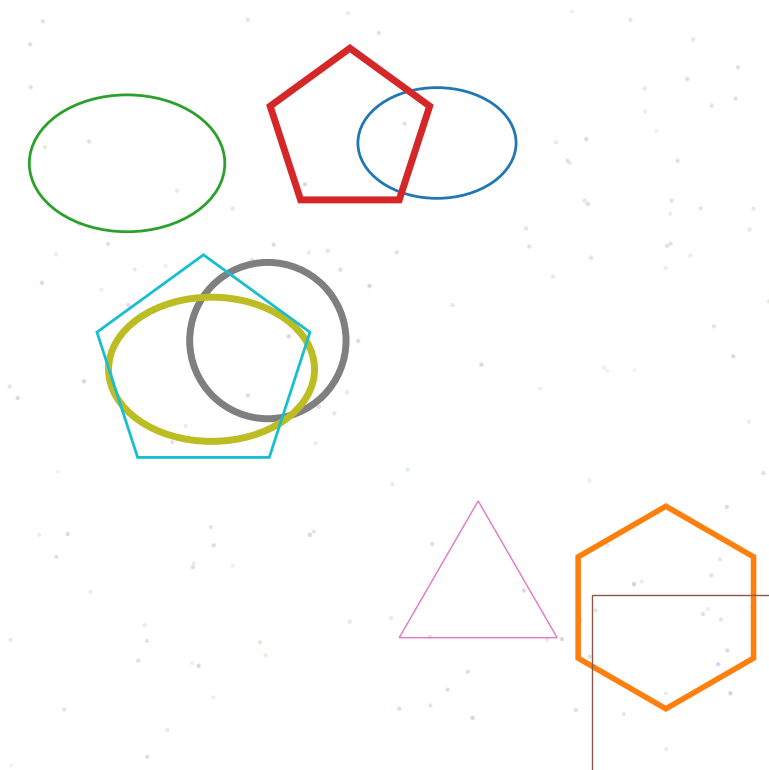[{"shape": "oval", "thickness": 1, "radius": 0.51, "center": [0.568, 0.814]}, {"shape": "hexagon", "thickness": 2, "radius": 0.66, "center": [0.865, 0.211]}, {"shape": "oval", "thickness": 1, "radius": 0.63, "center": [0.165, 0.788]}, {"shape": "pentagon", "thickness": 2.5, "radius": 0.54, "center": [0.454, 0.829]}, {"shape": "square", "thickness": 0.5, "radius": 0.6, "center": [0.889, 0.106]}, {"shape": "triangle", "thickness": 0.5, "radius": 0.59, "center": [0.621, 0.231]}, {"shape": "circle", "thickness": 2.5, "radius": 0.51, "center": [0.348, 0.558]}, {"shape": "oval", "thickness": 2.5, "radius": 0.67, "center": [0.275, 0.52]}, {"shape": "pentagon", "thickness": 1, "radius": 0.73, "center": [0.264, 0.524]}]